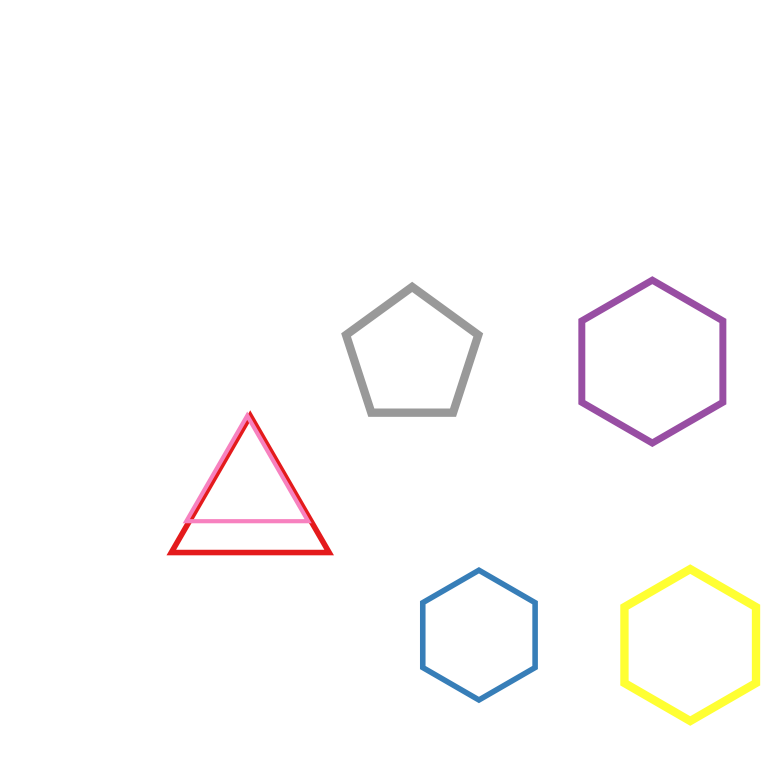[{"shape": "triangle", "thickness": 2, "radius": 0.59, "center": [0.325, 0.342]}, {"shape": "hexagon", "thickness": 2, "radius": 0.42, "center": [0.622, 0.175]}, {"shape": "hexagon", "thickness": 2.5, "radius": 0.53, "center": [0.847, 0.53]}, {"shape": "hexagon", "thickness": 3, "radius": 0.49, "center": [0.896, 0.162]}, {"shape": "triangle", "thickness": 1.5, "radius": 0.46, "center": [0.321, 0.369]}, {"shape": "pentagon", "thickness": 3, "radius": 0.45, "center": [0.535, 0.537]}]